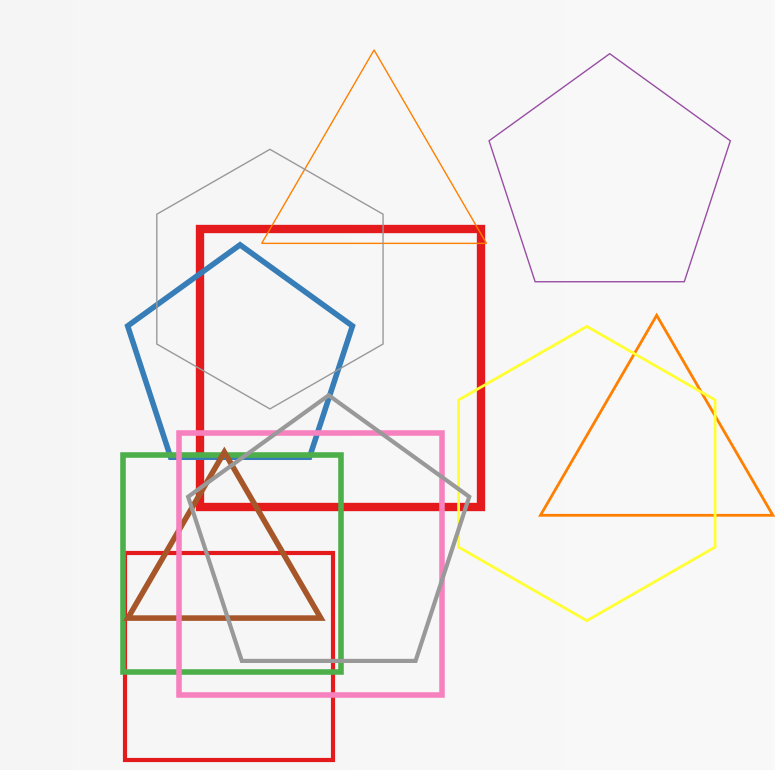[{"shape": "square", "thickness": 3, "radius": 0.9, "center": [0.439, 0.522]}, {"shape": "square", "thickness": 1.5, "radius": 0.67, "center": [0.295, 0.148]}, {"shape": "pentagon", "thickness": 2, "radius": 0.76, "center": [0.31, 0.53]}, {"shape": "square", "thickness": 2, "radius": 0.7, "center": [0.3, 0.268]}, {"shape": "pentagon", "thickness": 0.5, "radius": 0.82, "center": [0.787, 0.767]}, {"shape": "triangle", "thickness": 0.5, "radius": 0.84, "center": [0.483, 0.768]}, {"shape": "triangle", "thickness": 1, "radius": 0.87, "center": [0.847, 0.417]}, {"shape": "hexagon", "thickness": 1, "radius": 0.96, "center": [0.757, 0.385]}, {"shape": "triangle", "thickness": 2, "radius": 0.72, "center": [0.289, 0.269]}, {"shape": "square", "thickness": 2, "radius": 0.85, "center": [0.401, 0.267]}, {"shape": "hexagon", "thickness": 0.5, "radius": 0.84, "center": [0.348, 0.638]}, {"shape": "pentagon", "thickness": 1.5, "radius": 0.95, "center": [0.424, 0.296]}]